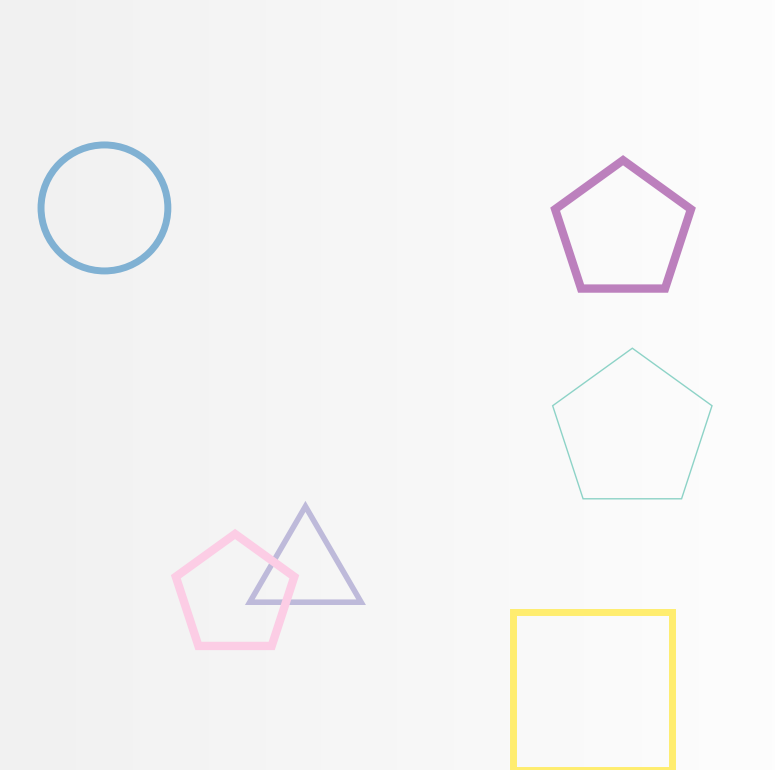[{"shape": "pentagon", "thickness": 0.5, "radius": 0.54, "center": [0.816, 0.44]}, {"shape": "triangle", "thickness": 2, "radius": 0.41, "center": [0.394, 0.259]}, {"shape": "circle", "thickness": 2.5, "radius": 0.41, "center": [0.135, 0.73]}, {"shape": "pentagon", "thickness": 3, "radius": 0.4, "center": [0.303, 0.226]}, {"shape": "pentagon", "thickness": 3, "radius": 0.46, "center": [0.804, 0.7]}, {"shape": "square", "thickness": 2.5, "radius": 0.51, "center": [0.764, 0.102]}]